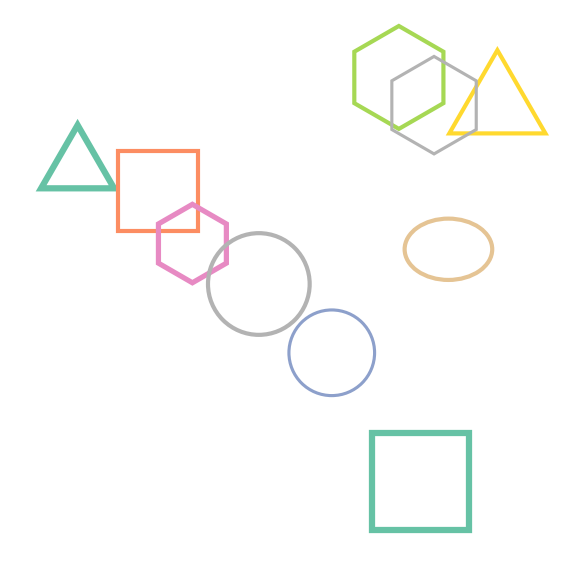[{"shape": "square", "thickness": 3, "radius": 0.42, "center": [0.728, 0.165]}, {"shape": "triangle", "thickness": 3, "radius": 0.36, "center": [0.134, 0.71]}, {"shape": "square", "thickness": 2, "radius": 0.35, "center": [0.273, 0.668]}, {"shape": "circle", "thickness": 1.5, "radius": 0.37, "center": [0.574, 0.388]}, {"shape": "hexagon", "thickness": 2.5, "radius": 0.34, "center": [0.333, 0.577]}, {"shape": "hexagon", "thickness": 2, "radius": 0.45, "center": [0.691, 0.865]}, {"shape": "triangle", "thickness": 2, "radius": 0.48, "center": [0.861, 0.816]}, {"shape": "oval", "thickness": 2, "radius": 0.38, "center": [0.776, 0.567]}, {"shape": "hexagon", "thickness": 1.5, "radius": 0.42, "center": [0.752, 0.817]}, {"shape": "circle", "thickness": 2, "radius": 0.44, "center": [0.448, 0.507]}]